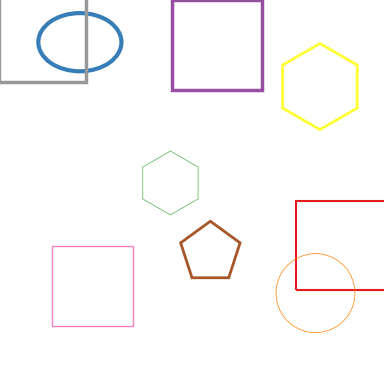[{"shape": "square", "thickness": 1.5, "radius": 0.58, "center": [0.885, 0.363]}, {"shape": "oval", "thickness": 3, "radius": 0.54, "center": [0.207, 0.89]}, {"shape": "hexagon", "thickness": 0.5, "radius": 0.41, "center": [0.443, 0.525]}, {"shape": "square", "thickness": 2.5, "radius": 0.58, "center": [0.564, 0.882]}, {"shape": "circle", "thickness": 0.5, "radius": 0.51, "center": [0.819, 0.239]}, {"shape": "hexagon", "thickness": 2, "radius": 0.56, "center": [0.831, 0.775]}, {"shape": "pentagon", "thickness": 2, "radius": 0.41, "center": [0.546, 0.344]}, {"shape": "square", "thickness": 1, "radius": 0.52, "center": [0.24, 0.258]}, {"shape": "square", "thickness": 2.5, "radius": 0.56, "center": [0.11, 0.899]}]